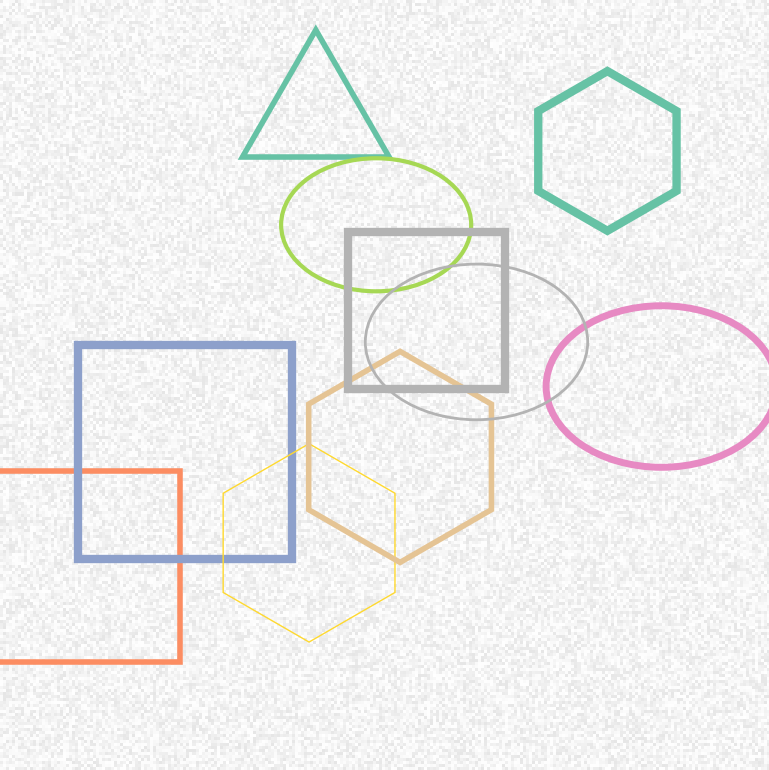[{"shape": "triangle", "thickness": 2, "radius": 0.55, "center": [0.41, 0.851]}, {"shape": "hexagon", "thickness": 3, "radius": 0.52, "center": [0.789, 0.804]}, {"shape": "square", "thickness": 2, "radius": 0.62, "center": [0.11, 0.265]}, {"shape": "square", "thickness": 3, "radius": 0.7, "center": [0.24, 0.413]}, {"shape": "oval", "thickness": 2.5, "radius": 0.75, "center": [0.859, 0.498]}, {"shape": "oval", "thickness": 1.5, "radius": 0.62, "center": [0.489, 0.708]}, {"shape": "hexagon", "thickness": 0.5, "radius": 0.64, "center": [0.401, 0.295]}, {"shape": "hexagon", "thickness": 2, "radius": 0.69, "center": [0.52, 0.407]}, {"shape": "square", "thickness": 3, "radius": 0.51, "center": [0.554, 0.597]}, {"shape": "oval", "thickness": 1, "radius": 0.72, "center": [0.619, 0.556]}]